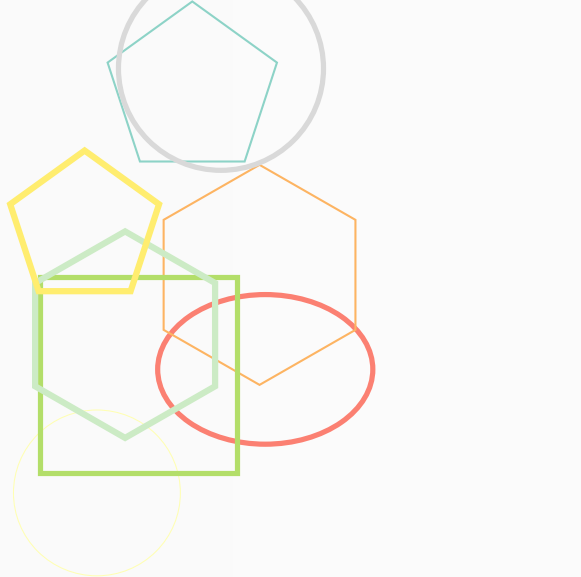[{"shape": "pentagon", "thickness": 1, "radius": 0.77, "center": [0.331, 0.843]}, {"shape": "circle", "thickness": 0.5, "radius": 0.72, "center": [0.167, 0.146]}, {"shape": "oval", "thickness": 2.5, "radius": 0.93, "center": [0.456, 0.36]}, {"shape": "hexagon", "thickness": 1, "radius": 0.95, "center": [0.447, 0.523]}, {"shape": "square", "thickness": 2.5, "radius": 0.85, "center": [0.238, 0.349]}, {"shape": "circle", "thickness": 2.5, "radius": 0.88, "center": [0.38, 0.881]}, {"shape": "hexagon", "thickness": 3, "radius": 0.89, "center": [0.215, 0.42]}, {"shape": "pentagon", "thickness": 3, "radius": 0.67, "center": [0.146, 0.604]}]